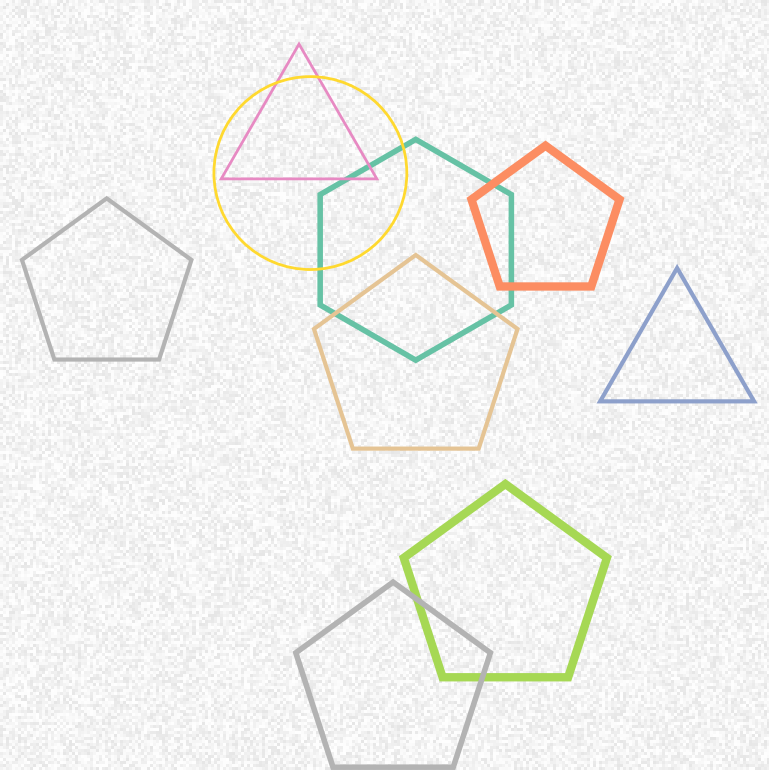[{"shape": "hexagon", "thickness": 2, "radius": 0.72, "center": [0.54, 0.676]}, {"shape": "pentagon", "thickness": 3, "radius": 0.51, "center": [0.708, 0.71]}, {"shape": "triangle", "thickness": 1.5, "radius": 0.58, "center": [0.879, 0.536]}, {"shape": "triangle", "thickness": 1, "radius": 0.58, "center": [0.388, 0.826]}, {"shape": "pentagon", "thickness": 3, "radius": 0.69, "center": [0.656, 0.233]}, {"shape": "circle", "thickness": 1, "radius": 0.63, "center": [0.403, 0.775]}, {"shape": "pentagon", "thickness": 1.5, "radius": 0.7, "center": [0.54, 0.53]}, {"shape": "pentagon", "thickness": 1.5, "radius": 0.58, "center": [0.139, 0.627]}, {"shape": "pentagon", "thickness": 2, "radius": 0.66, "center": [0.511, 0.111]}]